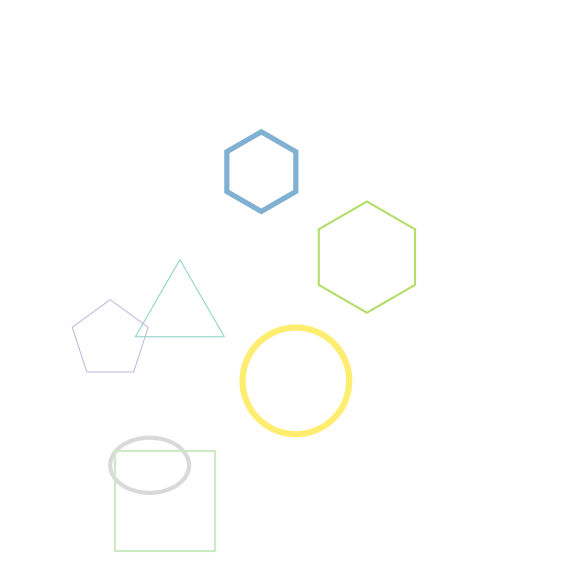[{"shape": "triangle", "thickness": 0.5, "radius": 0.45, "center": [0.311, 0.46]}, {"shape": "pentagon", "thickness": 0.5, "radius": 0.35, "center": [0.191, 0.411]}, {"shape": "hexagon", "thickness": 2.5, "radius": 0.34, "center": [0.453, 0.702]}, {"shape": "hexagon", "thickness": 1, "radius": 0.48, "center": [0.635, 0.554]}, {"shape": "oval", "thickness": 2, "radius": 0.34, "center": [0.259, 0.193]}, {"shape": "square", "thickness": 1, "radius": 0.44, "center": [0.285, 0.132]}, {"shape": "circle", "thickness": 3, "radius": 0.46, "center": [0.512, 0.34]}]